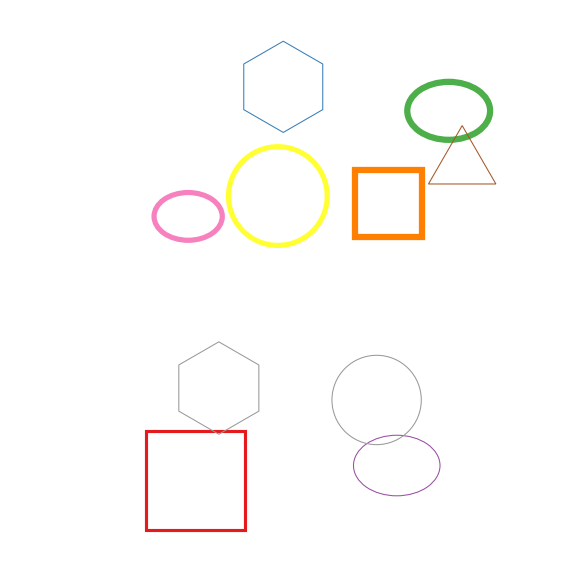[{"shape": "square", "thickness": 1.5, "radius": 0.43, "center": [0.339, 0.168]}, {"shape": "hexagon", "thickness": 0.5, "radius": 0.39, "center": [0.49, 0.849]}, {"shape": "oval", "thickness": 3, "radius": 0.36, "center": [0.777, 0.807]}, {"shape": "oval", "thickness": 0.5, "radius": 0.37, "center": [0.687, 0.193]}, {"shape": "square", "thickness": 3, "radius": 0.29, "center": [0.672, 0.647]}, {"shape": "circle", "thickness": 2.5, "radius": 0.43, "center": [0.481, 0.66]}, {"shape": "triangle", "thickness": 0.5, "radius": 0.34, "center": [0.8, 0.714]}, {"shape": "oval", "thickness": 2.5, "radius": 0.3, "center": [0.326, 0.624]}, {"shape": "hexagon", "thickness": 0.5, "radius": 0.4, "center": [0.379, 0.327]}, {"shape": "circle", "thickness": 0.5, "radius": 0.39, "center": [0.652, 0.307]}]